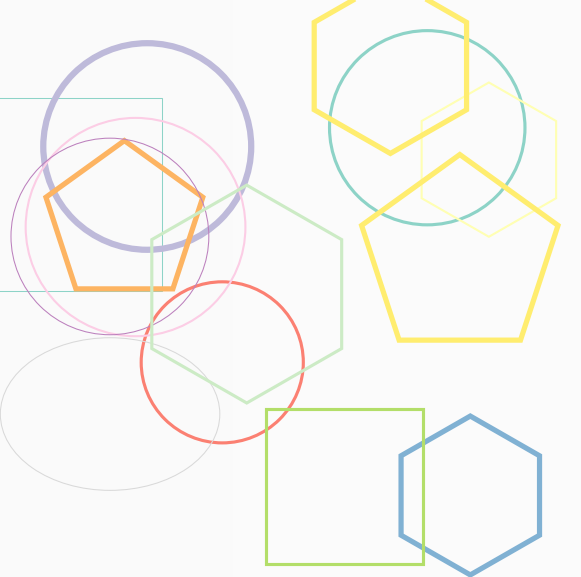[{"shape": "square", "thickness": 0.5, "radius": 0.83, "center": [0.112, 0.662]}, {"shape": "circle", "thickness": 1.5, "radius": 0.84, "center": [0.735, 0.778]}, {"shape": "hexagon", "thickness": 1, "radius": 0.67, "center": [0.841, 0.723]}, {"shape": "circle", "thickness": 3, "radius": 0.89, "center": [0.253, 0.745]}, {"shape": "circle", "thickness": 1.5, "radius": 0.7, "center": [0.382, 0.372]}, {"shape": "hexagon", "thickness": 2.5, "radius": 0.69, "center": [0.809, 0.141]}, {"shape": "pentagon", "thickness": 2.5, "radius": 0.71, "center": [0.214, 0.614]}, {"shape": "square", "thickness": 1.5, "radius": 0.67, "center": [0.593, 0.156]}, {"shape": "circle", "thickness": 1, "radius": 0.95, "center": [0.233, 0.606]}, {"shape": "oval", "thickness": 0.5, "radius": 0.94, "center": [0.189, 0.282]}, {"shape": "circle", "thickness": 0.5, "radius": 0.85, "center": [0.189, 0.59]}, {"shape": "hexagon", "thickness": 1.5, "radius": 0.94, "center": [0.425, 0.49]}, {"shape": "hexagon", "thickness": 2.5, "radius": 0.76, "center": [0.672, 0.885]}, {"shape": "pentagon", "thickness": 2.5, "radius": 0.89, "center": [0.791, 0.554]}]